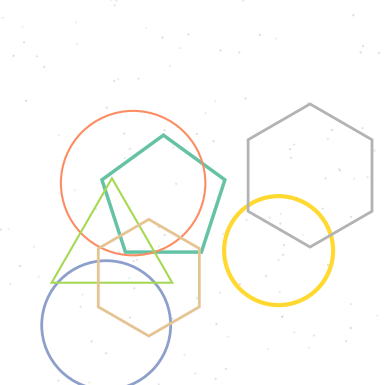[{"shape": "pentagon", "thickness": 2.5, "radius": 0.84, "center": [0.424, 0.481]}, {"shape": "circle", "thickness": 1.5, "radius": 0.94, "center": [0.346, 0.524]}, {"shape": "circle", "thickness": 2, "radius": 0.84, "center": [0.276, 0.155]}, {"shape": "triangle", "thickness": 1.5, "radius": 0.9, "center": [0.291, 0.356]}, {"shape": "circle", "thickness": 3, "radius": 0.71, "center": [0.724, 0.349]}, {"shape": "hexagon", "thickness": 2, "radius": 0.76, "center": [0.387, 0.279]}, {"shape": "hexagon", "thickness": 2, "radius": 0.93, "center": [0.805, 0.544]}]